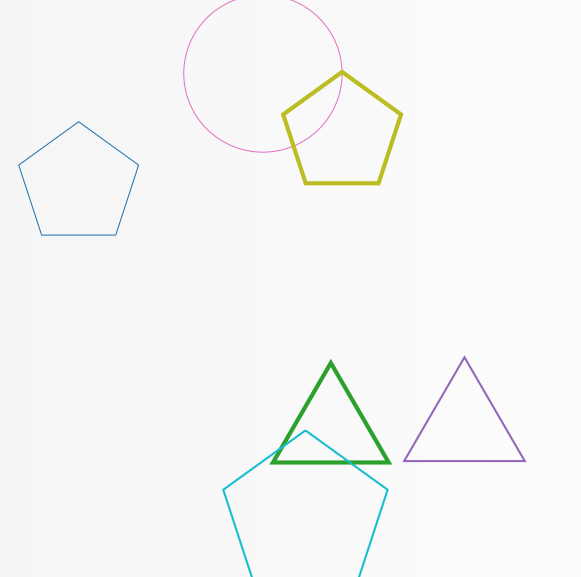[{"shape": "pentagon", "thickness": 0.5, "radius": 0.54, "center": [0.135, 0.68]}, {"shape": "triangle", "thickness": 2, "radius": 0.57, "center": [0.569, 0.256]}, {"shape": "triangle", "thickness": 1, "radius": 0.6, "center": [0.799, 0.261]}, {"shape": "circle", "thickness": 0.5, "radius": 0.68, "center": [0.452, 0.872]}, {"shape": "pentagon", "thickness": 2, "radius": 0.53, "center": [0.589, 0.768]}, {"shape": "pentagon", "thickness": 1, "radius": 0.74, "center": [0.526, 0.105]}]